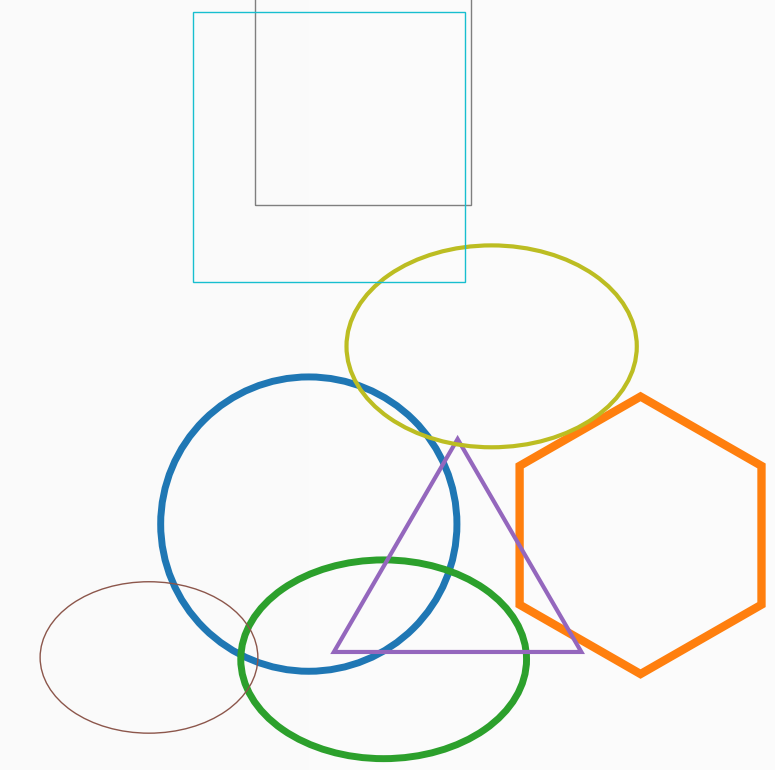[{"shape": "circle", "thickness": 2.5, "radius": 0.96, "center": [0.398, 0.319]}, {"shape": "hexagon", "thickness": 3, "radius": 0.9, "center": [0.827, 0.305]}, {"shape": "oval", "thickness": 2.5, "radius": 0.92, "center": [0.495, 0.144]}, {"shape": "triangle", "thickness": 1.5, "radius": 0.92, "center": [0.59, 0.245]}, {"shape": "oval", "thickness": 0.5, "radius": 0.7, "center": [0.192, 0.146]}, {"shape": "square", "thickness": 0.5, "radius": 0.7, "center": [0.468, 0.874]}, {"shape": "oval", "thickness": 1.5, "radius": 0.94, "center": [0.634, 0.55]}, {"shape": "square", "thickness": 0.5, "radius": 0.88, "center": [0.424, 0.809]}]